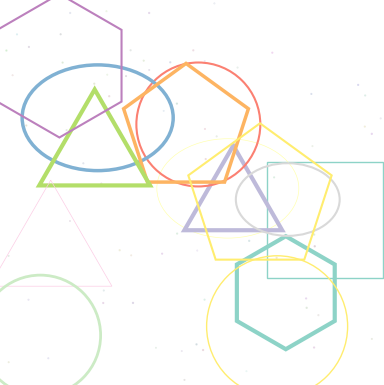[{"shape": "square", "thickness": 1, "radius": 0.75, "center": [0.845, 0.43]}, {"shape": "hexagon", "thickness": 3, "radius": 0.73, "center": [0.742, 0.24]}, {"shape": "oval", "thickness": 0.5, "radius": 0.92, "center": [0.592, 0.511]}, {"shape": "triangle", "thickness": 3, "radius": 0.73, "center": [0.606, 0.475]}, {"shape": "circle", "thickness": 1.5, "radius": 0.8, "center": [0.515, 0.677]}, {"shape": "oval", "thickness": 2.5, "radius": 0.98, "center": [0.254, 0.694]}, {"shape": "pentagon", "thickness": 2.5, "radius": 0.85, "center": [0.483, 0.665]}, {"shape": "triangle", "thickness": 3, "radius": 0.83, "center": [0.246, 0.601]}, {"shape": "triangle", "thickness": 0.5, "radius": 0.92, "center": [0.132, 0.348]}, {"shape": "oval", "thickness": 1.5, "radius": 0.67, "center": [0.747, 0.482]}, {"shape": "hexagon", "thickness": 1.5, "radius": 0.93, "center": [0.154, 0.829]}, {"shape": "circle", "thickness": 2, "radius": 0.78, "center": [0.105, 0.129]}, {"shape": "circle", "thickness": 1, "radius": 0.92, "center": [0.72, 0.152]}, {"shape": "pentagon", "thickness": 1.5, "radius": 0.98, "center": [0.675, 0.484]}]